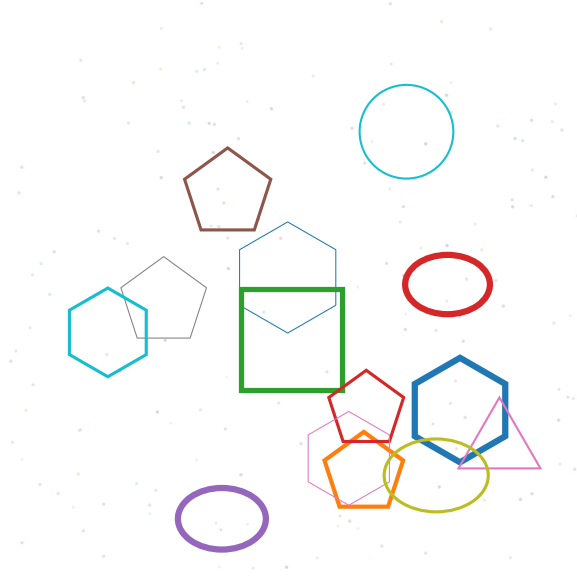[{"shape": "hexagon", "thickness": 3, "radius": 0.45, "center": [0.797, 0.289]}, {"shape": "hexagon", "thickness": 0.5, "radius": 0.48, "center": [0.498, 0.519]}, {"shape": "pentagon", "thickness": 2, "radius": 0.36, "center": [0.63, 0.18]}, {"shape": "square", "thickness": 2.5, "radius": 0.44, "center": [0.505, 0.411]}, {"shape": "oval", "thickness": 3, "radius": 0.37, "center": [0.775, 0.506]}, {"shape": "pentagon", "thickness": 1.5, "radius": 0.34, "center": [0.634, 0.29]}, {"shape": "oval", "thickness": 3, "radius": 0.38, "center": [0.384, 0.101]}, {"shape": "pentagon", "thickness": 1.5, "radius": 0.39, "center": [0.394, 0.664]}, {"shape": "triangle", "thickness": 1, "radius": 0.41, "center": [0.865, 0.229]}, {"shape": "hexagon", "thickness": 0.5, "radius": 0.41, "center": [0.604, 0.205]}, {"shape": "pentagon", "thickness": 0.5, "radius": 0.39, "center": [0.283, 0.477]}, {"shape": "oval", "thickness": 1.5, "radius": 0.45, "center": [0.755, 0.176]}, {"shape": "hexagon", "thickness": 1.5, "radius": 0.38, "center": [0.187, 0.424]}, {"shape": "circle", "thickness": 1, "radius": 0.41, "center": [0.704, 0.771]}]